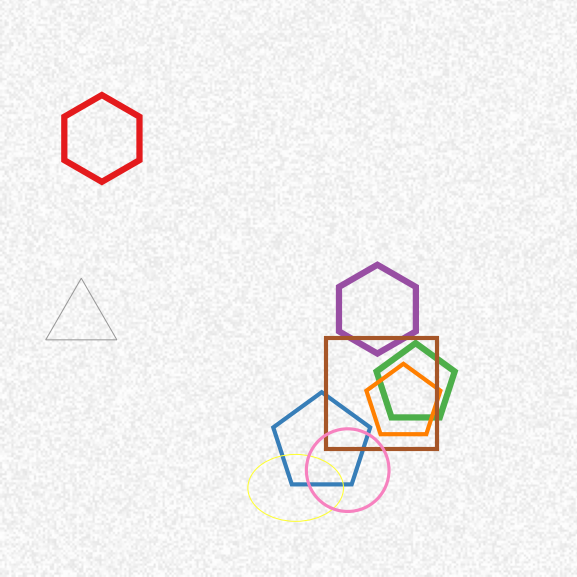[{"shape": "hexagon", "thickness": 3, "radius": 0.38, "center": [0.176, 0.759]}, {"shape": "pentagon", "thickness": 2, "radius": 0.44, "center": [0.557, 0.232]}, {"shape": "pentagon", "thickness": 3, "radius": 0.36, "center": [0.72, 0.334]}, {"shape": "hexagon", "thickness": 3, "radius": 0.38, "center": [0.654, 0.464]}, {"shape": "pentagon", "thickness": 2, "radius": 0.34, "center": [0.699, 0.302]}, {"shape": "oval", "thickness": 0.5, "radius": 0.41, "center": [0.512, 0.154]}, {"shape": "square", "thickness": 2, "radius": 0.48, "center": [0.661, 0.318]}, {"shape": "circle", "thickness": 1.5, "radius": 0.36, "center": [0.602, 0.185]}, {"shape": "triangle", "thickness": 0.5, "radius": 0.36, "center": [0.141, 0.446]}]